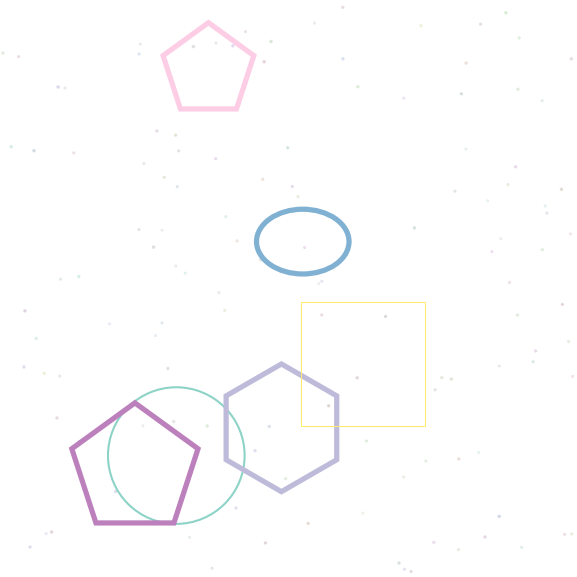[{"shape": "circle", "thickness": 1, "radius": 0.59, "center": [0.305, 0.21]}, {"shape": "hexagon", "thickness": 2.5, "radius": 0.55, "center": [0.487, 0.258]}, {"shape": "oval", "thickness": 2.5, "radius": 0.4, "center": [0.524, 0.581]}, {"shape": "pentagon", "thickness": 2.5, "radius": 0.41, "center": [0.361, 0.877]}, {"shape": "pentagon", "thickness": 2.5, "radius": 0.57, "center": [0.234, 0.187]}, {"shape": "square", "thickness": 0.5, "radius": 0.53, "center": [0.628, 0.369]}]